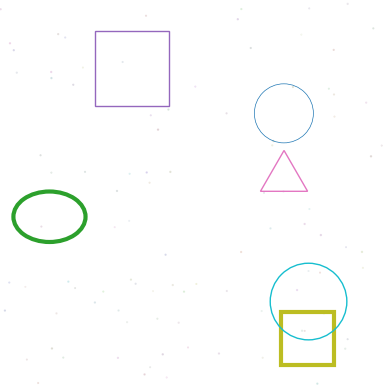[{"shape": "circle", "thickness": 0.5, "radius": 0.38, "center": [0.737, 0.706]}, {"shape": "oval", "thickness": 3, "radius": 0.47, "center": [0.129, 0.437]}, {"shape": "square", "thickness": 1, "radius": 0.48, "center": [0.343, 0.823]}, {"shape": "triangle", "thickness": 1, "radius": 0.35, "center": [0.738, 0.538]}, {"shape": "square", "thickness": 3, "radius": 0.35, "center": [0.799, 0.121]}, {"shape": "circle", "thickness": 1, "radius": 0.5, "center": [0.801, 0.217]}]